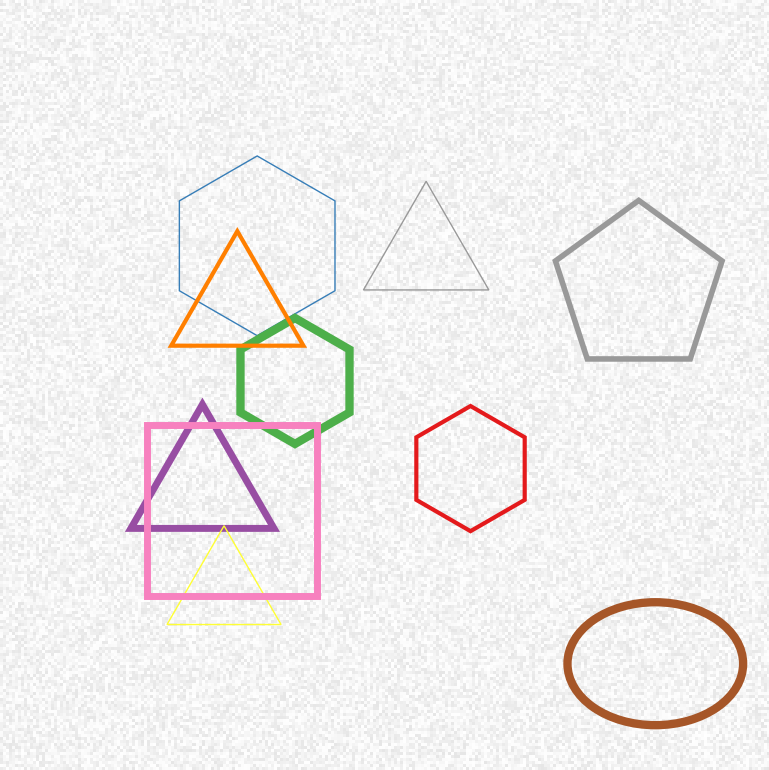[{"shape": "hexagon", "thickness": 1.5, "radius": 0.41, "center": [0.611, 0.391]}, {"shape": "hexagon", "thickness": 0.5, "radius": 0.58, "center": [0.334, 0.681]}, {"shape": "hexagon", "thickness": 3, "radius": 0.41, "center": [0.383, 0.505]}, {"shape": "triangle", "thickness": 2.5, "radius": 0.54, "center": [0.263, 0.367]}, {"shape": "triangle", "thickness": 1.5, "radius": 0.5, "center": [0.308, 0.601]}, {"shape": "triangle", "thickness": 0.5, "radius": 0.43, "center": [0.291, 0.232]}, {"shape": "oval", "thickness": 3, "radius": 0.57, "center": [0.851, 0.138]}, {"shape": "square", "thickness": 2.5, "radius": 0.55, "center": [0.301, 0.337]}, {"shape": "pentagon", "thickness": 2, "radius": 0.57, "center": [0.83, 0.626]}, {"shape": "triangle", "thickness": 0.5, "radius": 0.47, "center": [0.553, 0.67]}]